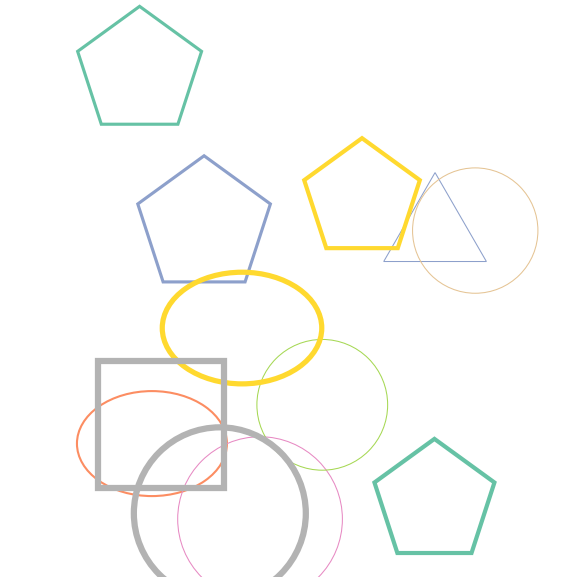[{"shape": "pentagon", "thickness": 1.5, "radius": 0.56, "center": [0.242, 0.875]}, {"shape": "pentagon", "thickness": 2, "radius": 0.55, "center": [0.752, 0.13]}, {"shape": "oval", "thickness": 1, "radius": 0.65, "center": [0.263, 0.231]}, {"shape": "pentagon", "thickness": 1.5, "radius": 0.6, "center": [0.353, 0.609]}, {"shape": "triangle", "thickness": 0.5, "radius": 0.51, "center": [0.753, 0.598]}, {"shape": "circle", "thickness": 0.5, "radius": 0.71, "center": [0.45, 0.1]}, {"shape": "circle", "thickness": 0.5, "radius": 0.57, "center": [0.558, 0.298]}, {"shape": "pentagon", "thickness": 2, "radius": 0.53, "center": [0.627, 0.655]}, {"shape": "oval", "thickness": 2.5, "radius": 0.69, "center": [0.419, 0.431]}, {"shape": "circle", "thickness": 0.5, "radius": 0.54, "center": [0.823, 0.6]}, {"shape": "square", "thickness": 3, "radius": 0.55, "center": [0.279, 0.264]}, {"shape": "circle", "thickness": 3, "radius": 0.74, "center": [0.381, 0.11]}]